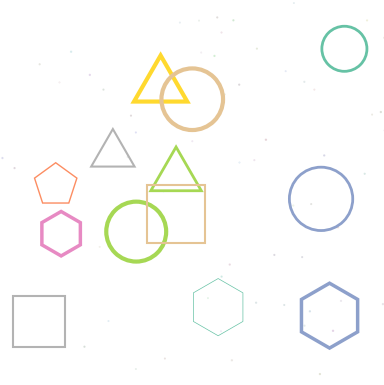[{"shape": "hexagon", "thickness": 0.5, "radius": 0.37, "center": [0.567, 0.202]}, {"shape": "circle", "thickness": 2, "radius": 0.29, "center": [0.895, 0.873]}, {"shape": "pentagon", "thickness": 1, "radius": 0.29, "center": [0.145, 0.519]}, {"shape": "hexagon", "thickness": 2.5, "radius": 0.42, "center": [0.856, 0.18]}, {"shape": "circle", "thickness": 2, "radius": 0.41, "center": [0.834, 0.483]}, {"shape": "hexagon", "thickness": 2.5, "radius": 0.29, "center": [0.159, 0.393]}, {"shape": "triangle", "thickness": 2, "radius": 0.38, "center": [0.457, 0.542]}, {"shape": "circle", "thickness": 3, "radius": 0.39, "center": [0.354, 0.398]}, {"shape": "triangle", "thickness": 3, "radius": 0.4, "center": [0.417, 0.776]}, {"shape": "circle", "thickness": 3, "radius": 0.4, "center": [0.499, 0.742]}, {"shape": "square", "thickness": 1.5, "radius": 0.37, "center": [0.458, 0.444]}, {"shape": "triangle", "thickness": 1.5, "radius": 0.32, "center": [0.293, 0.6]}, {"shape": "square", "thickness": 1.5, "radius": 0.34, "center": [0.102, 0.165]}]